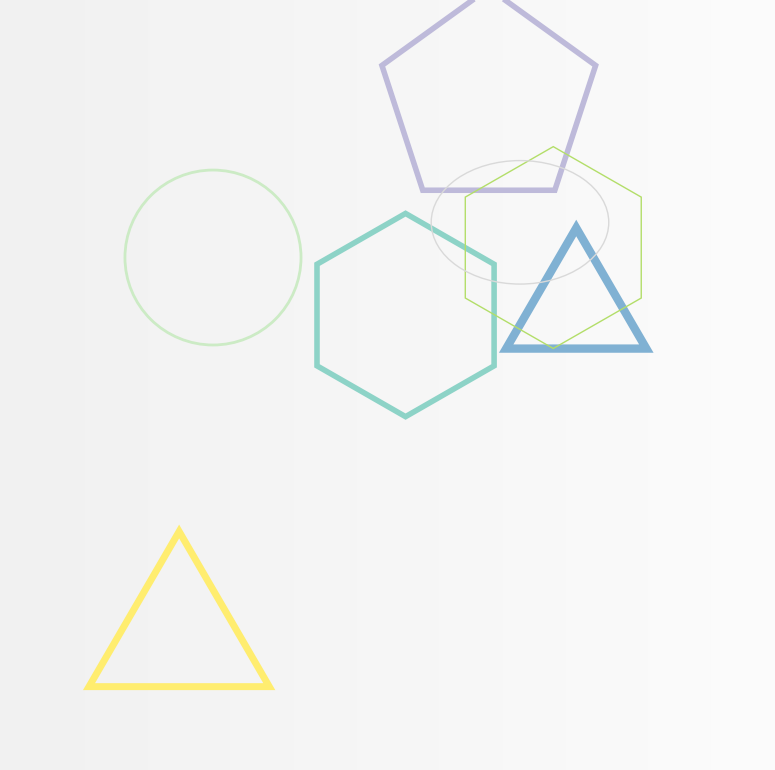[{"shape": "hexagon", "thickness": 2, "radius": 0.66, "center": [0.523, 0.591]}, {"shape": "pentagon", "thickness": 2, "radius": 0.72, "center": [0.631, 0.87]}, {"shape": "triangle", "thickness": 3, "radius": 0.52, "center": [0.744, 0.599]}, {"shape": "hexagon", "thickness": 0.5, "radius": 0.66, "center": [0.714, 0.678]}, {"shape": "oval", "thickness": 0.5, "radius": 0.57, "center": [0.671, 0.711]}, {"shape": "circle", "thickness": 1, "radius": 0.57, "center": [0.275, 0.666]}, {"shape": "triangle", "thickness": 2.5, "radius": 0.67, "center": [0.231, 0.175]}]